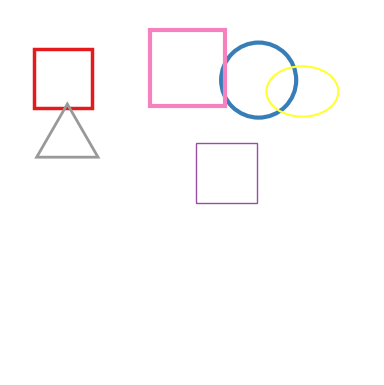[{"shape": "square", "thickness": 2.5, "radius": 0.38, "center": [0.163, 0.796]}, {"shape": "circle", "thickness": 3, "radius": 0.49, "center": [0.672, 0.792]}, {"shape": "square", "thickness": 1, "radius": 0.39, "center": [0.589, 0.551]}, {"shape": "oval", "thickness": 1.5, "radius": 0.47, "center": [0.785, 0.762]}, {"shape": "square", "thickness": 3, "radius": 0.49, "center": [0.487, 0.823]}, {"shape": "triangle", "thickness": 2, "radius": 0.46, "center": [0.175, 0.638]}]